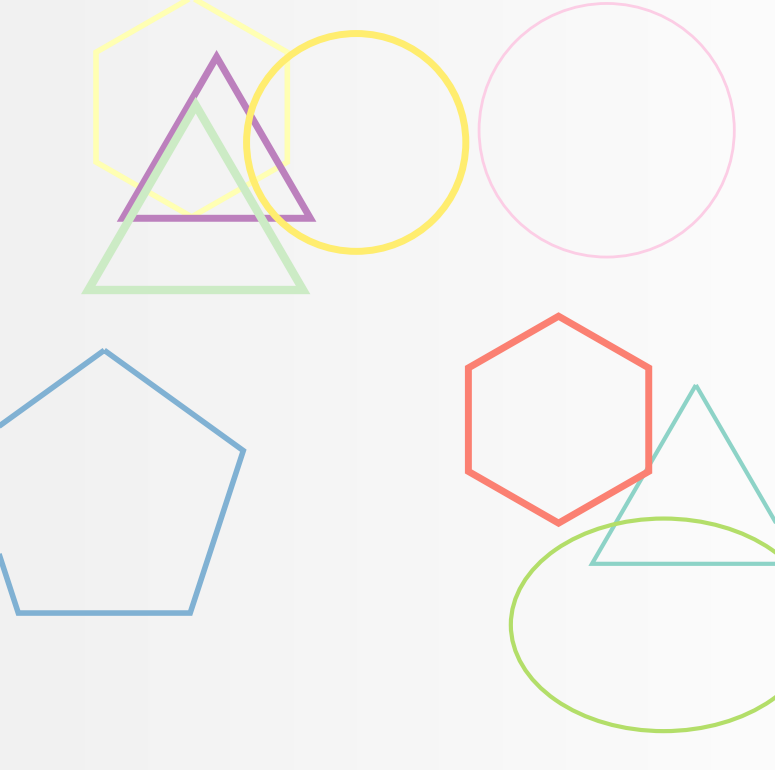[{"shape": "triangle", "thickness": 1.5, "radius": 0.77, "center": [0.898, 0.345]}, {"shape": "hexagon", "thickness": 2, "radius": 0.71, "center": [0.247, 0.861]}, {"shape": "hexagon", "thickness": 2.5, "radius": 0.67, "center": [0.721, 0.455]}, {"shape": "pentagon", "thickness": 2, "radius": 0.94, "center": [0.135, 0.356]}, {"shape": "oval", "thickness": 1.5, "radius": 0.99, "center": [0.856, 0.189]}, {"shape": "circle", "thickness": 1, "radius": 0.82, "center": [0.783, 0.831]}, {"shape": "triangle", "thickness": 2.5, "radius": 0.7, "center": [0.279, 0.786]}, {"shape": "triangle", "thickness": 3, "radius": 0.8, "center": [0.253, 0.703]}, {"shape": "circle", "thickness": 2.5, "radius": 0.71, "center": [0.46, 0.815]}]